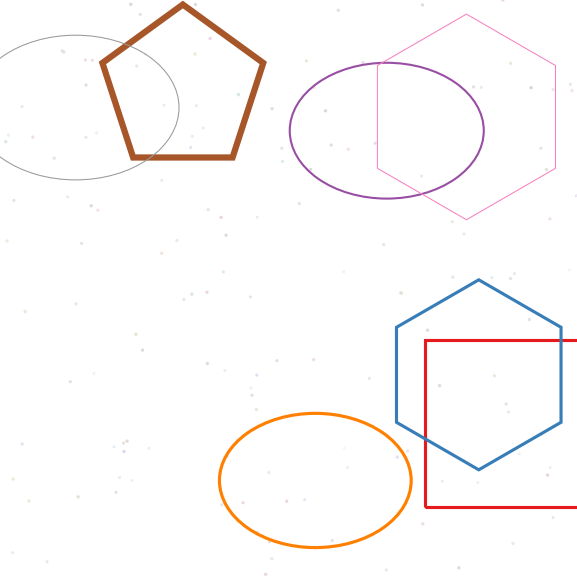[{"shape": "square", "thickness": 1.5, "radius": 0.72, "center": [0.881, 0.266]}, {"shape": "hexagon", "thickness": 1.5, "radius": 0.82, "center": [0.829, 0.35]}, {"shape": "oval", "thickness": 1, "radius": 0.84, "center": [0.67, 0.773]}, {"shape": "oval", "thickness": 1.5, "radius": 0.83, "center": [0.546, 0.167]}, {"shape": "pentagon", "thickness": 3, "radius": 0.73, "center": [0.317, 0.845]}, {"shape": "hexagon", "thickness": 0.5, "radius": 0.89, "center": [0.808, 0.797]}, {"shape": "oval", "thickness": 0.5, "radius": 0.89, "center": [0.131, 0.813]}]